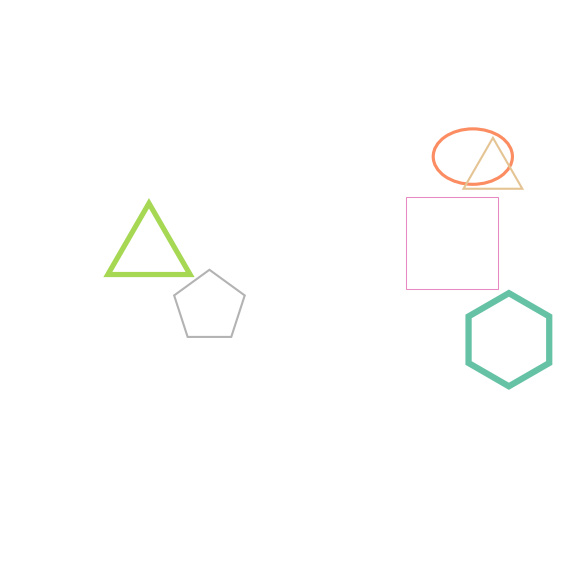[{"shape": "hexagon", "thickness": 3, "radius": 0.4, "center": [0.881, 0.411]}, {"shape": "oval", "thickness": 1.5, "radius": 0.34, "center": [0.819, 0.728]}, {"shape": "square", "thickness": 0.5, "radius": 0.4, "center": [0.783, 0.578]}, {"shape": "triangle", "thickness": 2.5, "radius": 0.41, "center": [0.258, 0.565]}, {"shape": "triangle", "thickness": 1, "radius": 0.29, "center": [0.854, 0.702]}, {"shape": "pentagon", "thickness": 1, "radius": 0.32, "center": [0.363, 0.468]}]